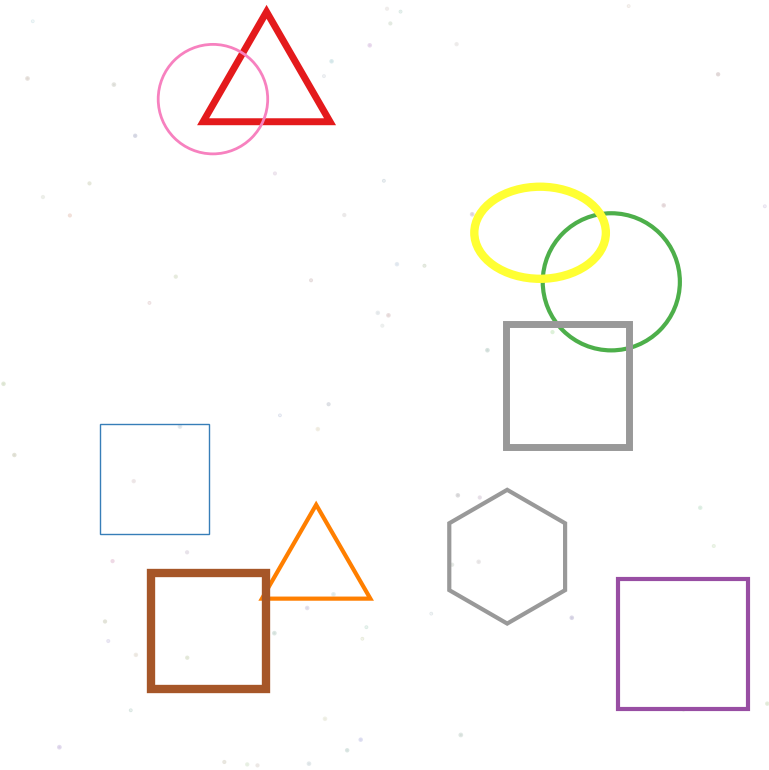[{"shape": "triangle", "thickness": 2.5, "radius": 0.48, "center": [0.346, 0.889]}, {"shape": "square", "thickness": 0.5, "radius": 0.36, "center": [0.201, 0.378]}, {"shape": "circle", "thickness": 1.5, "radius": 0.45, "center": [0.794, 0.634]}, {"shape": "square", "thickness": 1.5, "radius": 0.42, "center": [0.887, 0.163]}, {"shape": "triangle", "thickness": 1.5, "radius": 0.41, "center": [0.411, 0.263]}, {"shape": "oval", "thickness": 3, "radius": 0.43, "center": [0.701, 0.698]}, {"shape": "square", "thickness": 3, "radius": 0.38, "center": [0.271, 0.18]}, {"shape": "circle", "thickness": 1, "radius": 0.36, "center": [0.277, 0.871]}, {"shape": "hexagon", "thickness": 1.5, "radius": 0.43, "center": [0.659, 0.277]}, {"shape": "square", "thickness": 2.5, "radius": 0.4, "center": [0.737, 0.499]}]